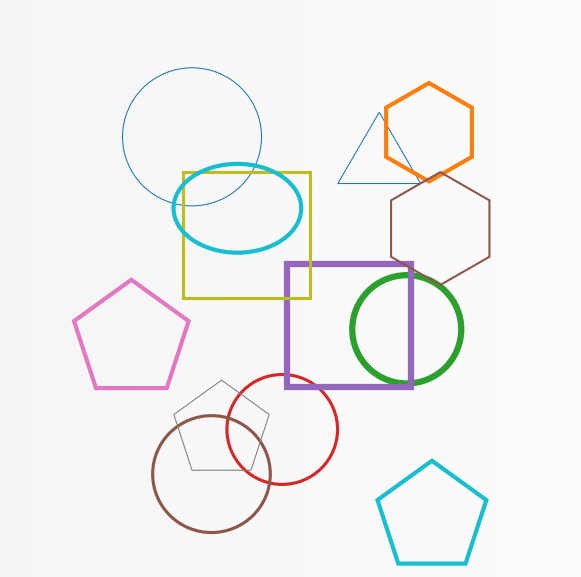[{"shape": "triangle", "thickness": 0.5, "radius": 0.41, "center": [0.652, 0.722]}, {"shape": "circle", "thickness": 0.5, "radius": 0.6, "center": [0.33, 0.762]}, {"shape": "hexagon", "thickness": 2, "radius": 0.43, "center": [0.738, 0.77]}, {"shape": "circle", "thickness": 3, "radius": 0.47, "center": [0.7, 0.429]}, {"shape": "circle", "thickness": 1.5, "radius": 0.48, "center": [0.486, 0.255]}, {"shape": "square", "thickness": 3, "radius": 0.53, "center": [0.6, 0.436]}, {"shape": "hexagon", "thickness": 1, "radius": 0.49, "center": [0.757, 0.603]}, {"shape": "circle", "thickness": 1.5, "radius": 0.51, "center": [0.364, 0.178]}, {"shape": "pentagon", "thickness": 2, "radius": 0.52, "center": [0.226, 0.411]}, {"shape": "pentagon", "thickness": 0.5, "radius": 0.43, "center": [0.381, 0.255]}, {"shape": "square", "thickness": 1.5, "radius": 0.54, "center": [0.424, 0.592]}, {"shape": "pentagon", "thickness": 2, "radius": 0.49, "center": [0.743, 0.103]}, {"shape": "oval", "thickness": 2, "radius": 0.55, "center": [0.408, 0.638]}]